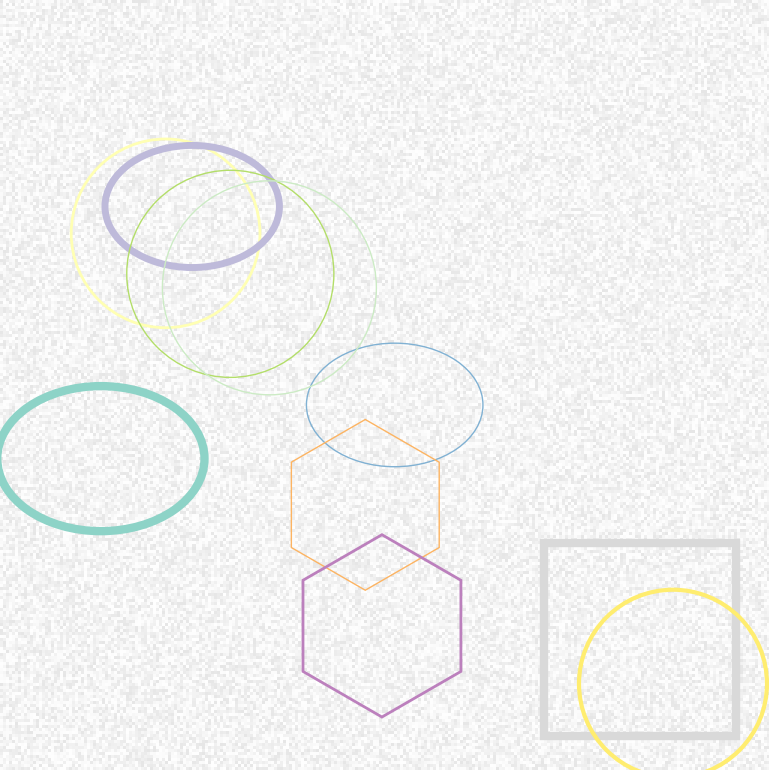[{"shape": "oval", "thickness": 3, "radius": 0.67, "center": [0.131, 0.404]}, {"shape": "circle", "thickness": 1, "radius": 0.61, "center": [0.215, 0.697]}, {"shape": "oval", "thickness": 2.5, "radius": 0.57, "center": [0.25, 0.732]}, {"shape": "oval", "thickness": 0.5, "radius": 0.57, "center": [0.513, 0.474]}, {"shape": "hexagon", "thickness": 0.5, "radius": 0.55, "center": [0.474, 0.344]}, {"shape": "circle", "thickness": 0.5, "radius": 0.67, "center": [0.299, 0.644]}, {"shape": "square", "thickness": 3, "radius": 0.63, "center": [0.831, 0.169]}, {"shape": "hexagon", "thickness": 1, "radius": 0.59, "center": [0.496, 0.187]}, {"shape": "circle", "thickness": 0.5, "radius": 0.69, "center": [0.35, 0.626]}, {"shape": "circle", "thickness": 1.5, "radius": 0.61, "center": [0.874, 0.112]}]